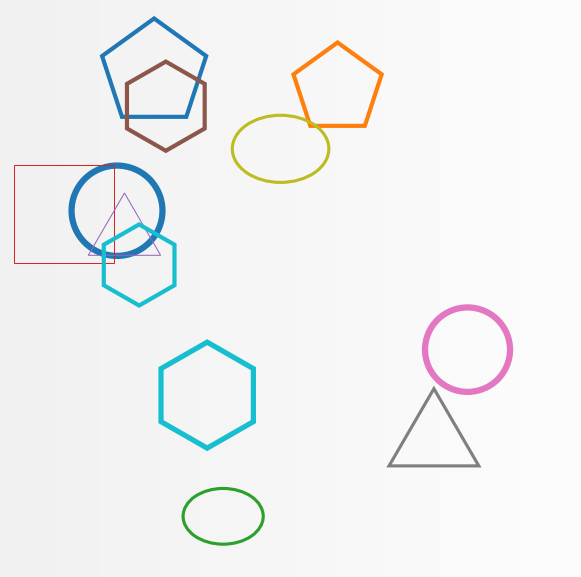[{"shape": "circle", "thickness": 3, "radius": 0.39, "center": [0.201, 0.634]}, {"shape": "pentagon", "thickness": 2, "radius": 0.47, "center": [0.265, 0.873]}, {"shape": "pentagon", "thickness": 2, "radius": 0.4, "center": [0.581, 0.846]}, {"shape": "oval", "thickness": 1.5, "radius": 0.34, "center": [0.384, 0.105]}, {"shape": "square", "thickness": 0.5, "radius": 0.43, "center": [0.11, 0.629]}, {"shape": "triangle", "thickness": 0.5, "radius": 0.36, "center": [0.214, 0.593]}, {"shape": "hexagon", "thickness": 2, "radius": 0.39, "center": [0.285, 0.815]}, {"shape": "circle", "thickness": 3, "radius": 0.37, "center": [0.804, 0.394]}, {"shape": "triangle", "thickness": 1.5, "radius": 0.45, "center": [0.747, 0.237]}, {"shape": "oval", "thickness": 1.5, "radius": 0.42, "center": [0.483, 0.741]}, {"shape": "hexagon", "thickness": 2.5, "radius": 0.46, "center": [0.356, 0.315]}, {"shape": "hexagon", "thickness": 2, "radius": 0.35, "center": [0.239, 0.54]}]